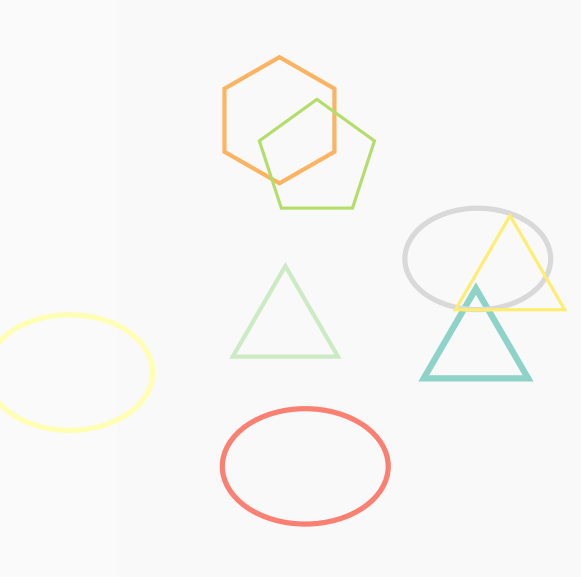[{"shape": "triangle", "thickness": 3, "radius": 0.52, "center": [0.819, 0.396]}, {"shape": "oval", "thickness": 2.5, "radius": 0.71, "center": [0.12, 0.354]}, {"shape": "oval", "thickness": 2.5, "radius": 0.71, "center": [0.525, 0.192]}, {"shape": "hexagon", "thickness": 2, "radius": 0.55, "center": [0.481, 0.791]}, {"shape": "pentagon", "thickness": 1.5, "radius": 0.52, "center": [0.545, 0.723]}, {"shape": "oval", "thickness": 2.5, "radius": 0.63, "center": [0.822, 0.551]}, {"shape": "triangle", "thickness": 2, "radius": 0.52, "center": [0.491, 0.434]}, {"shape": "triangle", "thickness": 1.5, "radius": 0.54, "center": [0.878, 0.517]}]